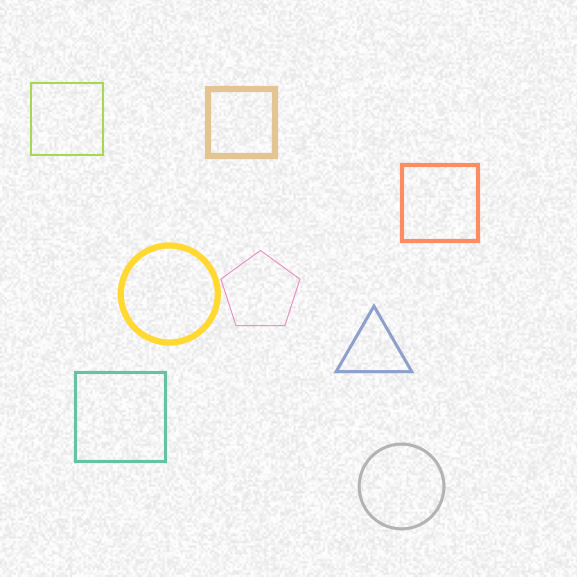[{"shape": "square", "thickness": 1.5, "radius": 0.39, "center": [0.207, 0.278]}, {"shape": "square", "thickness": 2, "radius": 0.33, "center": [0.763, 0.648]}, {"shape": "triangle", "thickness": 1.5, "radius": 0.38, "center": [0.648, 0.393]}, {"shape": "pentagon", "thickness": 0.5, "radius": 0.36, "center": [0.451, 0.493]}, {"shape": "square", "thickness": 1, "radius": 0.31, "center": [0.117, 0.793]}, {"shape": "circle", "thickness": 3, "radius": 0.42, "center": [0.293, 0.49]}, {"shape": "square", "thickness": 3, "radius": 0.29, "center": [0.419, 0.787]}, {"shape": "circle", "thickness": 1.5, "radius": 0.37, "center": [0.695, 0.157]}]